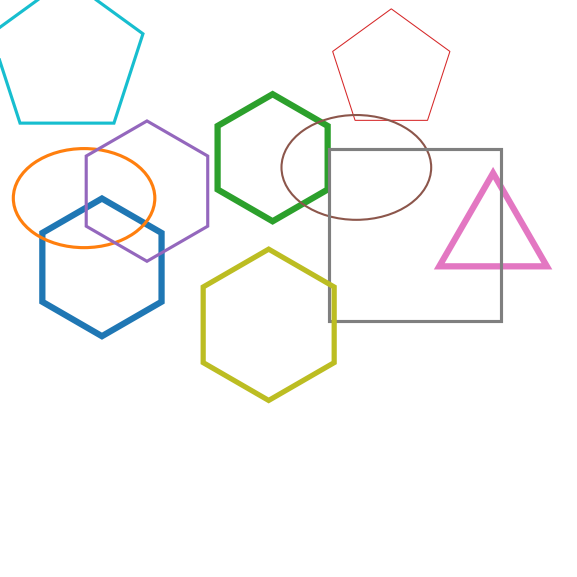[{"shape": "hexagon", "thickness": 3, "radius": 0.6, "center": [0.177, 0.536]}, {"shape": "oval", "thickness": 1.5, "radius": 0.61, "center": [0.146, 0.656]}, {"shape": "hexagon", "thickness": 3, "radius": 0.55, "center": [0.472, 0.726]}, {"shape": "pentagon", "thickness": 0.5, "radius": 0.53, "center": [0.678, 0.877]}, {"shape": "hexagon", "thickness": 1.5, "radius": 0.61, "center": [0.254, 0.668]}, {"shape": "oval", "thickness": 1, "radius": 0.65, "center": [0.617, 0.709]}, {"shape": "triangle", "thickness": 3, "radius": 0.54, "center": [0.854, 0.592]}, {"shape": "square", "thickness": 1.5, "radius": 0.75, "center": [0.718, 0.592]}, {"shape": "hexagon", "thickness": 2.5, "radius": 0.65, "center": [0.465, 0.437]}, {"shape": "pentagon", "thickness": 1.5, "radius": 0.69, "center": [0.116, 0.898]}]